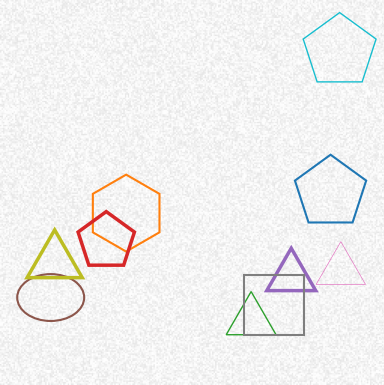[{"shape": "pentagon", "thickness": 1.5, "radius": 0.49, "center": [0.859, 0.501]}, {"shape": "hexagon", "thickness": 1.5, "radius": 0.5, "center": [0.328, 0.446]}, {"shape": "triangle", "thickness": 1, "radius": 0.37, "center": [0.652, 0.168]}, {"shape": "pentagon", "thickness": 2.5, "radius": 0.38, "center": [0.276, 0.373]}, {"shape": "triangle", "thickness": 2.5, "radius": 0.37, "center": [0.756, 0.282]}, {"shape": "oval", "thickness": 1.5, "radius": 0.43, "center": [0.132, 0.227]}, {"shape": "triangle", "thickness": 0.5, "radius": 0.37, "center": [0.885, 0.298]}, {"shape": "square", "thickness": 1.5, "radius": 0.39, "center": [0.712, 0.207]}, {"shape": "triangle", "thickness": 2.5, "radius": 0.41, "center": [0.142, 0.32]}, {"shape": "pentagon", "thickness": 1, "radius": 0.5, "center": [0.882, 0.868]}]